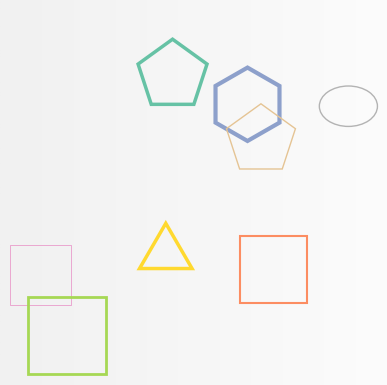[{"shape": "pentagon", "thickness": 2.5, "radius": 0.47, "center": [0.445, 0.805]}, {"shape": "square", "thickness": 1.5, "radius": 0.43, "center": [0.706, 0.3]}, {"shape": "hexagon", "thickness": 3, "radius": 0.48, "center": [0.639, 0.729]}, {"shape": "square", "thickness": 0.5, "radius": 0.39, "center": [0.105, 0.286]}, {"shape": "square", "thickness": 2, "radius": 0.5, "center": [0.173, 0.128]}, {"shape": "triangle", "thickness": 2.5, "radius": 0.39, "center": [0.428, 0.342]}, {"shape": "pentagon", "thickness": 1, "radius": 0.47, "center": [0.673, 0.637]}, {"shape": "oval", "thickness": 1, "radius": 0.37, "center": [0.899, 0.724]}]